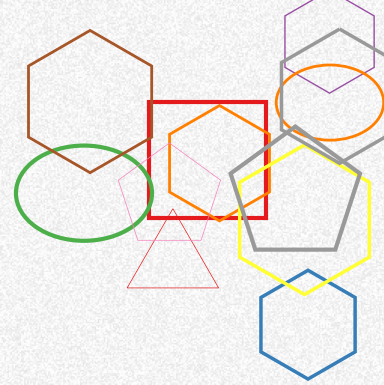[{"shape": "triangle", "thickness": 0.5, "radius": 0.69, "center": [0.449, 0.321]}, {"shape": "square", "thickness": 3, "radius": 0.75, "center": [0.539, 0.585]}, {"shape": "hexagon", "thickness": 2.5, "radius": 0.71, "center": [0.8, 0.157]}, {"shape": "oval", "thickness": 3, "radius": 0.88, "center": [0.218, 0.498]}, {"shape": "hexagon", "thickness": 1, "radius": 0.67, "center": [0.856, 0.892]}, {"shape": "hexagon", "thickness": 2, "radius": 0.75, "center": [0.57, 0.576]}, {"shape": "oval", "thickness": 2, "radius": 0.7, "center": [0.857, 0.734]}, {"shape": "hexagon", "thickness": 2.5, "radius": 0.97, "center": [0.791, 0.429]}, {"shape": "hexagon", "thickness": 2, "radius": 0.92, "center": [0.234, 0.736]}, {"shape": "pentagon", "thickness": 0.5, "radius": 0.7, "center": [0.44, 0.489]}, {"shape": "pentagon", "thickness": 3, "radius": 0.88, "center": [0.767, 0.495]}, {"shape": "hexagon", "thickness": 2.5, "radius": 0.87, "center": [0.882, 0.75]}]